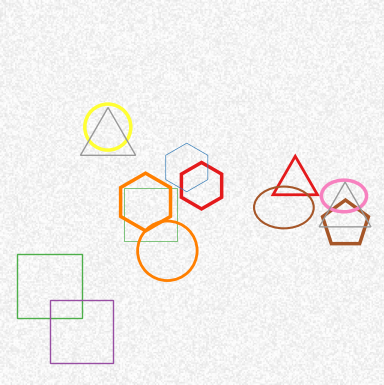[{"shape": "triangle", "thickness": 2, "radius": 0.33, "center": [0.767, 0.527]}, {"shape": "hexagon", "thickness": 2.5, "radius": 0.3, "center": [0.523, 0.518]}, {"shape": "hexagon", "thickness": 0.5, "radius": 0.32, "center": [0.485, 0.565]}, {"shape": "square", "thickness": 1, "radius": 0.42, "center": [0.129, 0.257]}, {"shape": "square", "thickness": 0.5, "radius": 0.34, "center": [0.392, 0.444]}, {"shape": "square", "thickness": 1, "radius": 0.41, "center": [0.213, 0.138]}, {"shape": "circle", "thickness": 2, "radius": 0.39, "center": [0.435, 0.349]}, {"shape": "hexagon", "thickness": 2.5, "radius": 0.37, "center": [0.378, 0.475]}, {"shape": "circle", "thickness": 2.5, "radius": 0.3, "center": [0.28, 0.67]}, {"shape": "pentagon", "thickness": 2.5, "radius": 0.31, "center": [0.897, 0.418]}, {"shape": "oval", "thickness": 1.5, "radius": 0.39, "center": [0.737, 0.461]}, {"shape": "oval", "thickness": 2.5, "radius": 0.29, "center": [0.893, 0.491]}, {"shape": "triangle", "thickness": 1, "radius": 0.41, "center": [0.281, 0.638]}, {"shape": "triangle", "thickness": 1, "radius": 0.39, "center": [0.896, 0.45]}]